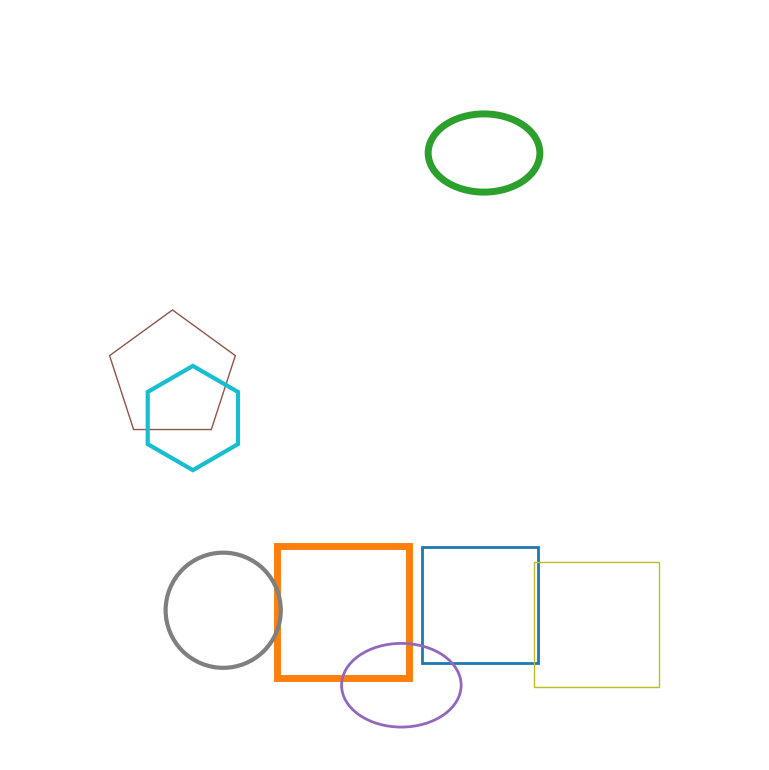[{"shape": "square", "thickness": 1, "radius": 0.38, "center": [0.623, 0.214]}, {"shape": "square", "thickness": 2.5, "radius": 0.43, "center": [0.445, 0.205]}, {"shape": "oval", "thickness": 2.5, "radius": 0.36, "center": [0.629, 0.801]}, {"shape": "oval", "thickness": 1, "radius": 0.39, "center": [0.521, 0.11]}, {"shape": "pentagon", "thickness": 0.5, "radius": 0.43, "center": [0.224, 0.512]}, {"shape": "circle", "thickness": 1.5, "radius": 0.37, "center": [0.29, 0.207]}, {"shape": "square", "thickness": 0.5, "radius": 0.41, "center": [0.775, 0.189]}, {"shape": "hexagon", "thickness": 1.5, "radius": 0.34, "center": [0.25, 0.457]}]